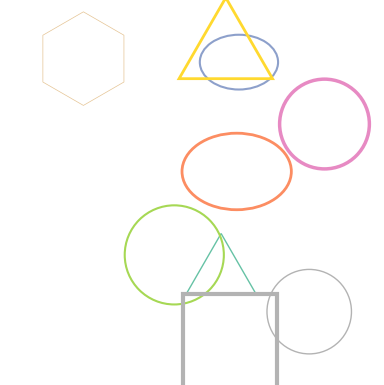[{"shape": "triangle", "thickness": 1, "radius": 0.53, "center": [0.574, 0.288]}, {"shape": "oval", "thickness": 2, "radius": 0.71, "center": [0.615, 0.555]}, {"shape": "oval", "thickness": 1.5, "radius": 0.51, "center": [0.621, 0.839]}, {"shape": "circle", "thickness": 2.5, "radius": 0.58, "center": [0.843, 0.678]}, {"shape": "circle", "thickness": 1.5, "radius": 0.64, "center": [0.453, 0.338]}, {"shape": "triangle", "thickness": 2, "radius": 0.7, "center": [0.586, 0.866]}, {"shape": "hexagon", "thickness": 0.5, "radius": 0.61, "center": [0.217, 0.848]}, {"shape": "circle", "thickness": 1, "radius": 0.55, "center": [0.803, 0.191]}, {"shape": "square", "thickness": 3, "radius": 0.61, "center": [0.597, 0.113]}]